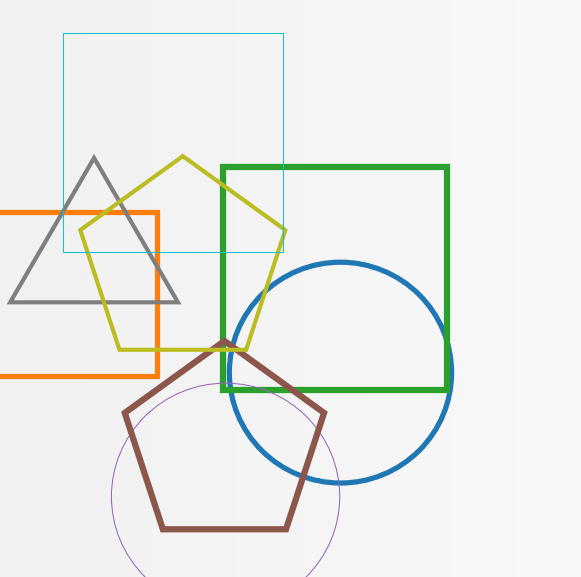[{"shape": "circle", "thickness": 2.5, "radius": 0.96, "center": [0.586, 0.354]}, {"shape": "square", "thickness": 2.5, "radius": 0.71, "center": [0.128, 0.49]}, {"shape": "square", "thickness": 3, "radius": 0.96, "center": [0.577, 0.516]}, {"shape": "circle", "thickness": 0.5, "radius": 0.98, "center": [0.388, 0.139]}, {"shape": "pentagon", "thickness": 3, "radius": 0.9, "center": [0.386, 0.228]}, {"shape": "triangle", "thickness": 2, "radius": 0.83, "center": [0.162, 0.559]}, {"shape": "pentagon", "thickness": 2, "radius": 0.93, "center": [0.314, 0.543]}, {"shape": "square", "thickness": 0.5, "radius": 0.95, "center": [0.298, 0.752]}]